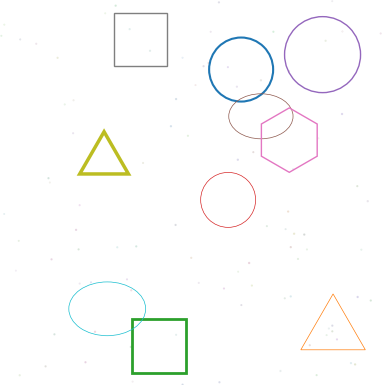[{"shape": "circle", "thickness": 1.5, "radius": 0.42, "center": [0.626, 0.819]}, {"shape": "triangle", "thickness": 0.5, "radius": 0.48, "center": [0.865, 0.14]}, {"shape": "square", "thickness": 2, "radius": 0.35, "center": [0.413, 0.101]}, {"shape": "circle", "thickness": 0.5, "radius": 0.36, "center": [0.593, 0.481]}, {"shape": "circle", "thickness": 1, "radius": 0.49, "center": [0.838, 0.858]}, {"shape": "oval", "thickness": 0.5, "radius": 0.42, "center": [0.678, 0.698]}, {"shape": "hexagon", "thickness": 1, "radius": 0.42, "center": [0.751, 0.636]}, {"shape": "square", "thickness": 1, "radius": 0.35, "center": [0.365, 0.898]}, {"shape": "triangle", "thickness": 2.5, "radius": 0.37, "center": [0.27, 0.585]}, {"shape": "oval", "thickness": 0.5, "radius": 0.5, "center": [0.279, 0.198]}]